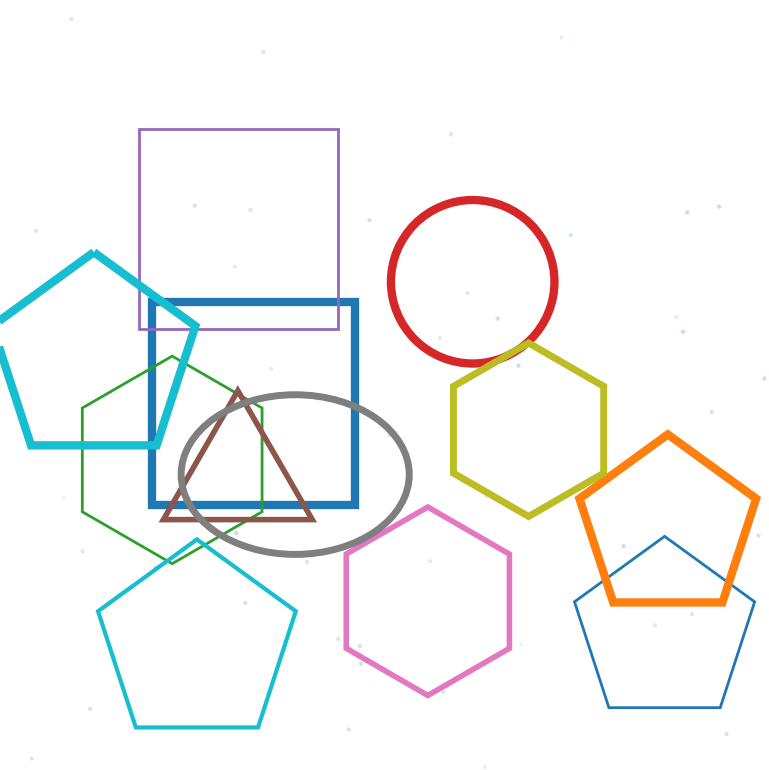[{"shape": "pentagon", "thickness": 1, "radius": 0.61, "center": [0.863, 0.18]}, {"shape": "square", "thickness": 3, "radius": 0.66, "center": [0.329, 0.476]}, {"shape": "pentagon", "thickness": 3, "radius": 0.6, "center": [0.867, 0.315]}, {"shape": "hexagon", "thickness": 1, "radius": 0.67, "center": [0.224, 0.403]}, {"shape": "circle", "thickness": 3, "radius": 0.53, "center": [0.614, 0.634]}, {"shape": "square", "thickness": 1, "radius": 0.65, "center": [0.31, 0.703]}, {"shape": "triangle", "thickness": 2, "radius": 0.56, "center": [0.309, 0.381]}, {"shape": "hexagon", "thickness": 2, "radius": 0.61, "center": [0.556, 0.219]}, {"shape": "oval", "thickness": 2.5, "radius": 0.74, "center": [0.383, 0.384]}, {"shape": "hexagon", "thickness": 2.5, "radius": 0.56, "center": [0.686, 0.442]}, {"shape": "pentagon", "thickness": 1.5, "radius": 0.68, "center": [0.256, 0.164]}, {"shape": "pentagon", "thickness": 3, "radius": 0.69, "center": [0.122, 0.534]}]